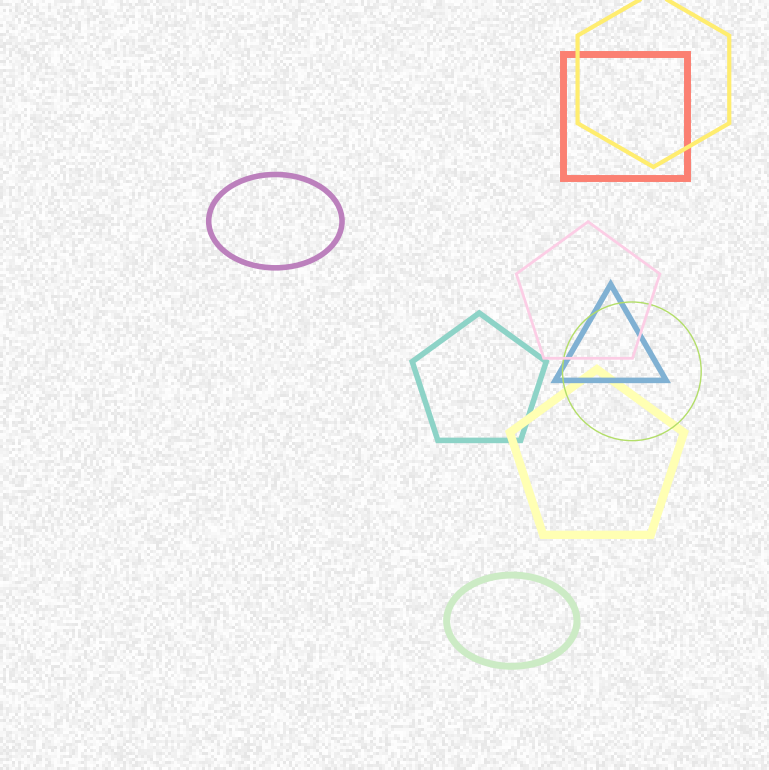[{"shape": "pentagon", "thickness": 2, "radius": 0.46, "center": [0.622, 0.502]}, {"shape": "pentagon", "thickness": 3, "radius": 0.59, "center": [0.775, 0.402]}, {"shape": "square", "thickness": 2.5, "radius": 0.4, "center": [0.811, 0.849]}, {"shape": "triangle", "thickness": 2, "radius": 0.42, "center": [0.793, 0.548]}, {"shape": "circle", "thickness": 0.5, "radius": 0.45, "center": [0.821, 0.518]}, {"shape": "pentagon", "thickness": 1, "radius": 0.49, "center": [0.764, 0.614]}, {"shape": "oval", "thickness": 2, "radius": 0.43, "center": [0.358, 0.713]}, {"shape": "oval", "thickness": 2.5, "radius": 0.42, "center": [0.665, 0.194]}, {"shape": "hexagon", "thickness": 1.5, "radius": 0.57, "center": [0.849, 0.897]}]